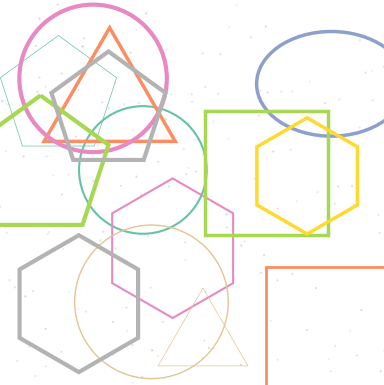[{"shape": "pentagon", "thickness": 0.5, "radius": 0.79, "center": [0.152, 0.749]}, {"shape": "circle", "thickness": 1.5, "radius": 0.83, "center": [0.371, 0.559]}, {"shape": "square", "thickness": 2, "radius": 1.0, "center": [0.89, 0.107]}, {"shape": "triangle", "thickness": 2.5, "radius": 0.98, "center": [0.285, 0.731]}, {"shape": "oval", "thickness": 2.5, "radius": 0.97, "center": [0.861, 0.782]}, {"shape": "hexagon", "thickness": 1.5, "radius": 0.91, "center": [0.448, 0.355]}, {"shape": "circle", "thickness": 3, "radius": 0.96, "center": [0.242, 0.796]}, {"shape": "pentagon", "thickness": 3, "radius": 0.93, "center": [0.105, 0.566]}, {"shape": "square", "thickness": 2.5, "radius": 0.8, "center": [0.692, 0.551]}, {"shape": "hexagon", "thickness": 2.5, "radius": 0.75, "center": [0.798, 0.543]}, {"shape": "triangle", "thickness": 0.5, "radius": 0.67, "center": [0.527, 0.117]}, {"shape": "circle", "thickness": 1, "radius": 1.0, "center": [0.393, 0.216]}, {"shape": "hexagon", "thickness": 3, "radius": 0.89, "center": [0.205, 0.211]}, {"shape": "pentagon", "thickness": 3, "radius": 0.78, "center": [0.282, 0.711]}]